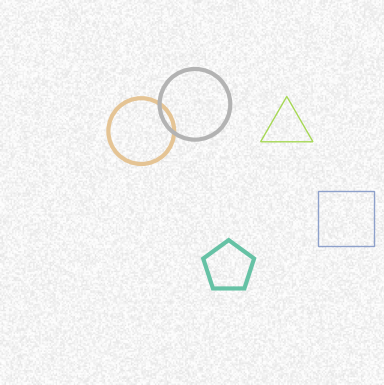[{"shape": "pentagon", "thickness": 3, "radius": 0.35, "center": [0.594, 0.307]}, {"shape": "square", "thickness": 1, "radius": 0.36, "center": [0.898, 0.433]}, {"shape": "triangle", "thickness": 1, "radius": 0.39, "center": [0.745, 0.671]}, {"shape": "circle", "thickness": 3, "radius": 0.43, "center": [0.367, 0.659]}, {"shape": "circle", "thickness": 3, "radius": 0.46, "center": [0.506, 0.729]}]